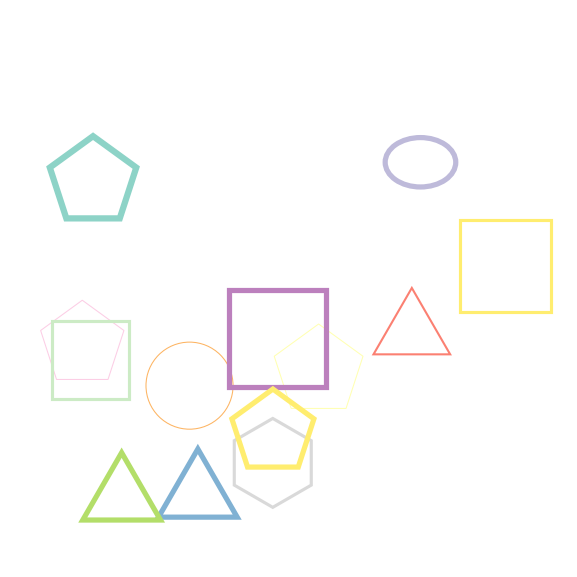[{"shape": "pentagon", "thickness": 3, "radius": 0.39, "center": [0.161, 0.685]}, {"shape": "pentagon", "thickness": 0.5, "radius": 0.4, "center": [0.552, 0.357]}, {"shape": "oval", "thickness": 2.5, "radius": 0.31, "center": [0.728, 0.718]}, {"shape": "triangle", "thickness": 1, "radius": 0.38, "center": [0.713, 0.424]}, {"shape": "triangle", "thickness": 2.5, "radius": 0.39, "center": [0.343, 0.143]}, {"shape": "circle", "thickness": 0.5, "radius": 0.38, "center": [0.328, 0.331]}, {"shape": "triangle", "thickness": 2.5, "radius": 0.39, "center": [0.211, 0.138]}, {"shape": "pentagon", "thickness": 0.5, "radius": 0.38, "center": [0.142, 0.403]}, {"shape": "hexagon", "thickness": 1.5, "radius": 0.38, "center": [0.472, 0.198]}, {"shape": "square", "thickness": 2.5, "radius": 0.42, "center": [0.481, 0.413]}, {"shape": "square", "thickness": 1.5, "radius": 0.33, "center": [0.156, 0.376]}, {"shape": "square", "thickness": 1.5, "radius": 0.4, "center": [0.876, 0.539]}, {"shape": "pentagon", "thickness": 2.5, "radius": 0.37, "center": [0.473, 0.251]}]